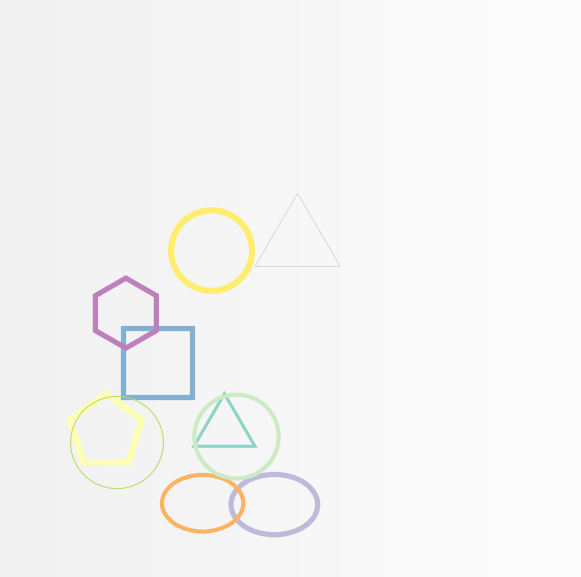[{"shape": "triangle", "thickness": 1.5, "radius": 0.3, "center": [0.386, 0.257]}, {"shape": "pentagon", "thickness": 3, "radius": 0.33, "center": [0.182, 0.252]}, {"shape": "oval", "thickness": 2.5, "radius": 0.37, "center": [0.472, 0.125]}, {"shape": "square", "thickness": 2.5, "radius": 0.3, "center": [0.271, 0.372]}, {"shape": "oval", "thickness": 2, "radius": 0.35, "center": [0.349, 0.128]}, {"shape": "circle", "thickness": 0.5, "radius": 0.4, "center": [0.201, 0.233]}, {"shape": "triangle", "thickness": 0.5, "radius": 0.42, "center": [0.512, 0.58]}, {"shape": "hexagon", "thickness": 2.5, "radius": 0.3, "center": [0.217, 0.457]}, {"shape": "circle", "thickness": 2, "radius": 0.36, "center": [0.407, 0.243]}, {"shape": "circle", "thickness": 3, "radius": 0.35, "center": [0.364, 0.565]}]